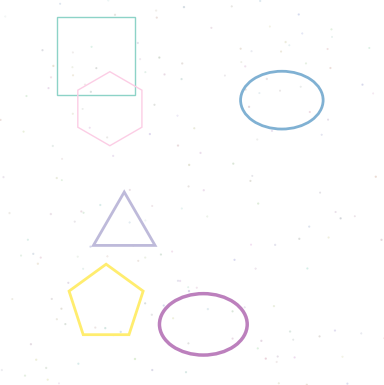[{"shape": "square", "thickness": 1, "radius": 0.51, "center": [0.25, 0.855]}, {"shape": "triangle", "thickness": 2, "radius": 0.46, "center": [0.323, 0.409]}, {"shape": "oval", "thickness": 2, "radius": 0.54, "center": [0.732, 0.74]}, {"shape": "hexagon", "thickness": 1, "radius": 0.48, "center": [0.285, 0.718]}, {"shape": "oval", "thickness": 2.5, "radius": 0.57, "center": [0.528, 0.158]}, {"shape": "pentagon", "thickness": 2, "radius": 0.51, "center": [0.276, 0.213]}]